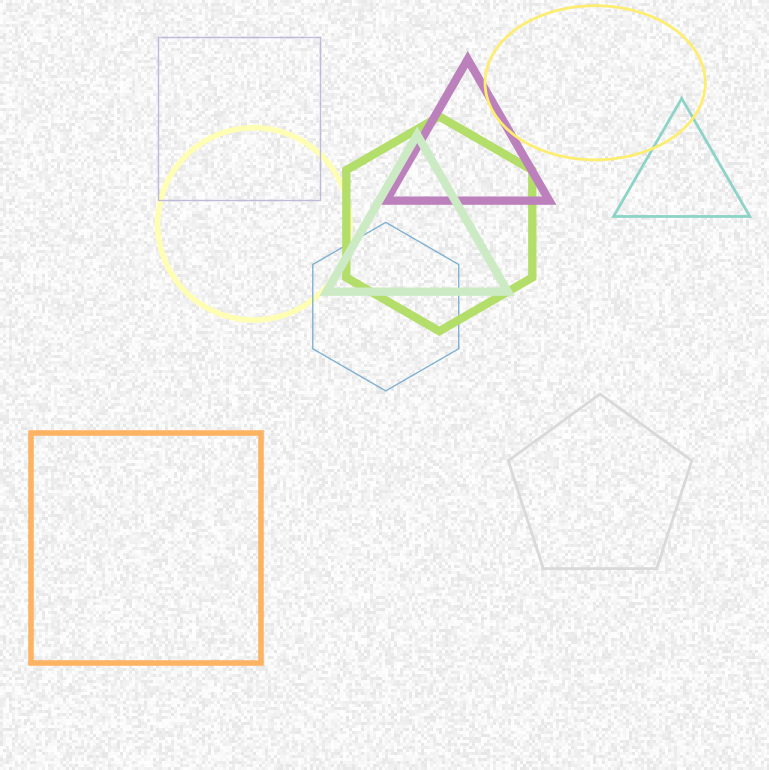[{"shape": "triangle", "thickness": 1, "radius": 0.51, "center": [0.885, 0.77]}, {"shape": "circle", "thickness": 2, "radius": 0.62, "center": [0.33, 0.709]}, {"shape": "square", "thickness": 0.5, "radius": 0.53, "center": [0.31, 0.846]}, {"shape": "hexagon", "thickness": 0.5, "radius": 0.55, "center": [0.501, 0.602]}, {"shape": "square", "thickness": 2, "radius": 0.75, "center": [0.189, 0.289]}, {"shape": "hexagon", "thickness": 3, "radius": 0.7, "center": [0.571, 0.709]}, {"shape": "pentagon", "thickness": 1, "radius": 0.63, "center": [0.779, 0.363]}, {"shape": "triangle", "thickness": 3, "radius": 0.61, "center": [0.607, 0.801]}, {"shape": "triangle", "thickness": 3, "radius": 0.68, "center": [0.542, 0.689]}, {"shape": "oval", "thickness": 1, "radius": 0.72, "center": [0.773, 0.892]}]